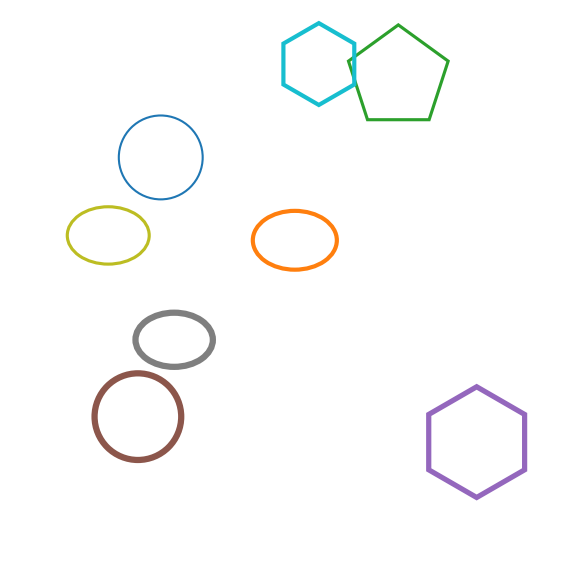[{"shape": "circle", "thickness": 1, "radius": 0.36, "center": [0.278, 0.727]}, {"shape": "oval", "thickness": 2, "radius": 0.36, "center": [0.511, 0.583]}, {"shape": "pentagon", "thickness": 1.5, "radius": 0.45, "center": [0.69, 0.865]}, {"shape": "hexagon", "thickness": 2.5, "radius": 0.48, "center": [0.825, 0.234]}, {"shape": "circle", "thickness": 3, "radius": 0.38, "center": [0.239, 0.278]}, {"shape": "oval", "thickness": 3, "radius": 0.33, "center": [0.302, 0.411]}, {"shape": "oval", "thickness": 1.5, "radius": 0.35, "center": [0.187, 0.591]}, {"shape": "hexagon", "thickness": 2, "radius": 0.35, "center": [0.552, 0.888]}]